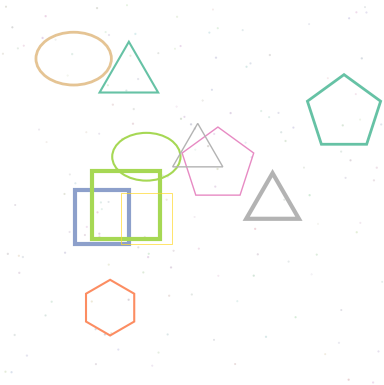[{"shape": "pentagon", "thickness": 2, "radius": 0.5, "center": [0.894, 0.706]}, {"shape": "triangle", "thickness": 1.5, "radius": 0.44, "center": [0.335, 0.804]}, {"shape": "hexagon", "thickness": 1.5, "radius": 0.36, "center": [0.286, 0.201]}, {"shape": "square", "thickness": 3, "radius": 0.35, "center": [0.265, 0.437]}, {"shape": "pentagon", "thickness": 1, "radius": 0.49, "center": [0.566, 0.572]}, {"shape": "oval", "thickness": 1.5, "radius": 0.44, "center": [0.38, 0.593]}, {"shape": "square", "thickness": 3, "radius": 0.44, "center": [0.328, 0.467]}, {"shape": "square", "thickness": 0.5, "radius": 0.33, "center": [0.38, 0.433]}, {"shape": "oval", "thickness": 2, "radius": 0.49, "center": [0.191, 0.848]}, {"shape": "triangle", "thickness": 1, "radius": 0.38, "center": [0.514, 0.604]}, {"shape": "triangle", "thickness": 3, "radius": 0.4, "center": [0.708, 0.471]}]